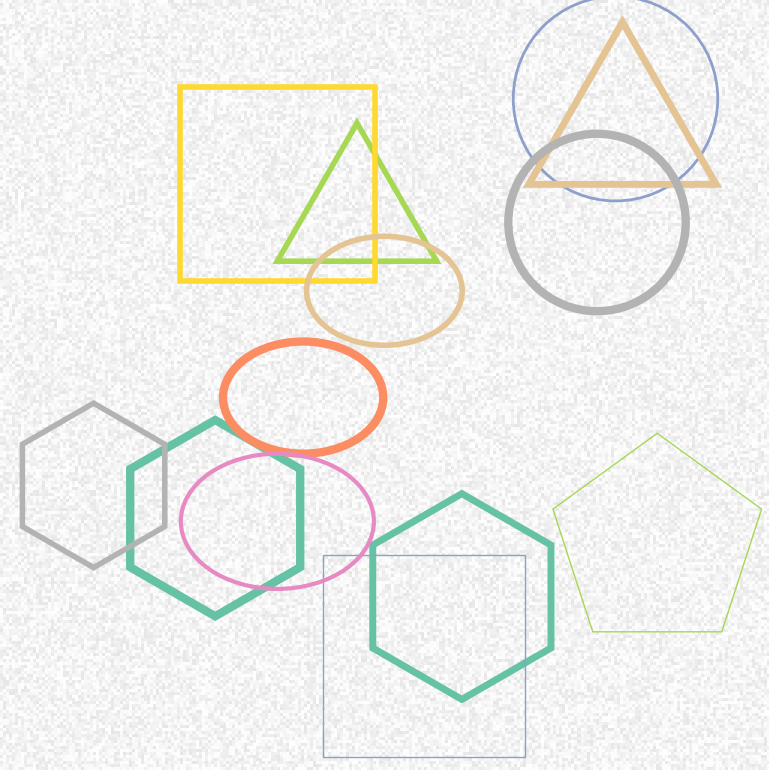[{"shape": "hexagon", "thickness": 3, "radius": 0.64, "center": [0.28, 0.327]}, {"shape": "hexagon", "thickness": 2.5, "radius": 0.67, "center": [0.6, 0.225]}, {"shape": "oval", "thickness": 3, "radius": 0.52, "center": [0.394, 0.484]}, {"shape": "square", "thickness": 0.5, "radius": 0.65, "center": [0.551, 0.148]}, {"shape": "circle", "thickness": 1, "radius": 0.66, "center": [0.799, 0.872]}, {"shape": "oval", "thickness": 1.5, "radius": 0.63, "center": [0.36, 0.323]}, {"shape": "triangle", "thickness": 2, "radius": 0.6, "center": [0.464, 0.721]}, {"shape": "pentagon", "thickness": 0.5, "radius": 0.71, "center": [0.854, 0.295]}, {"shape": "square", "thickness": 2, "radius": 0.63, "center": [0.36, 0.761]}, {"shape": "triangle", "thickness": 2.5, "radius": 0.7, "center": [0.808, 0.831]}, {"shape": "oval", "thickness": 2, "radius": 0.51, "center": [0.499, 0.622]}, {"shape": "hexagon", "thickness": 2, "radius": 0.53, "center": [0.122, 0.37]}, {"shape": "circle", "thickness": 3, "radius": 0.58, "center": [0.775, 0.711]}]